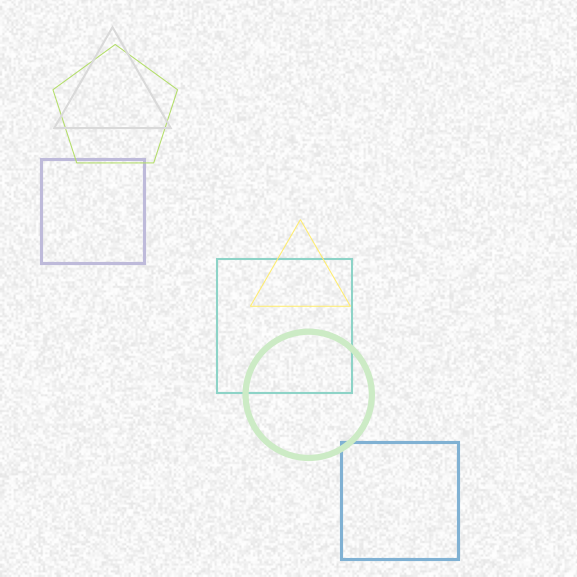[{"shape": "square", "thickness": 1, "radius": 0.58, "center": [0.492, 0.435]}, {"shape": "square", "thickness": 1.5, "radius": 0.45, "center": [0.16, 0.634]}, {"shape": "square", "thickness": 1.5, "radius": 0.51, "center": [0.692, 0.132]}, {"shape": "pentagon", "thickness": 0.5, "radius": 0.57, "center": [0.2, 0.809]}, {"shape": "triangle", "thickness": 1, "radius": 0.58, "center": [0.195, 0.836]}, {"shape": "circle", "thickness": 3, "radius": 0.55, "center": [0.535, 0.315]}, {"shape": "triangle", "thickness": 0.5, "radius": 0.5, "center": [0.52, 0.519]}]